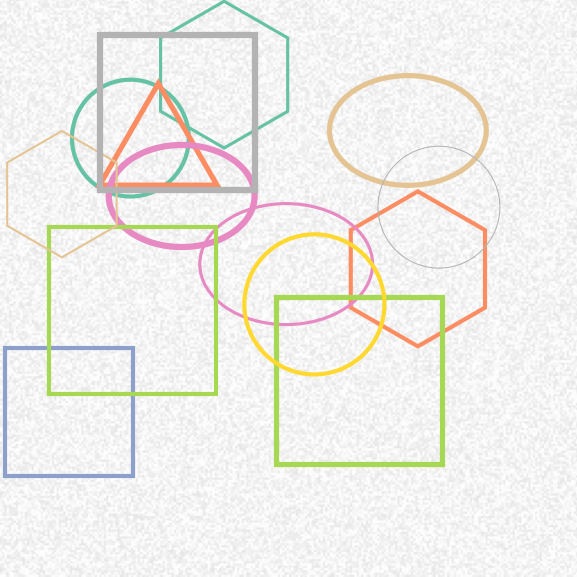[{"shape": "hexagon", "thickness": 1.5, "radius": 0.64, "center": [0.388, 0.87]}, {"shape": "circle", "thickness": 2, "radius": 0.51, "center": [0.226, 0.76]}, {"shape": "hexagon", "thickness": 2, "radius": 0.67, "center": [0.724, 0.534]}, {"shape": "triangle", "thickness": 2.5, "radius": 0.59, "center": [0.274, 0.737]}, {"shape": "square", "thickness": 2, "radius": 0.55, "center": [0.12, 0.285]}, {"shape": "oval", "thickness": 1.5, "radius": 0.75, "center": [0.496, 0.542]}, {"shape": "oval", "thickness": 3, "radius": 0.63, "center": [0.315, 0.66]}, {"shape": "square", "thickness": 2, "radius": 0.72, "center": [0.23, 0.462]}, {"shape": "square", "thickness": 2.5, "radius": 0.72, "center": [0.622, 0.341]}, {"shape": "circle", "thickness": 2, "radius": 0.61, "center": [0.544, 0.472]}, {"shape": "oval", "thickness": 2.5, "radius": 0.68, "center": [0.706, 0.773]}, {"shape": "hexagon", "thickness": 1, "radius": 0.55, "center": [0.107, 0.663]}, {"shape": "circle", "thickness": 0.5, "radius": 0.53, "center": [0.76, 0.64]}, {"shape": "square", "thickness": 3, "radius": 0.67, "center": [0.308, 0.805]}]